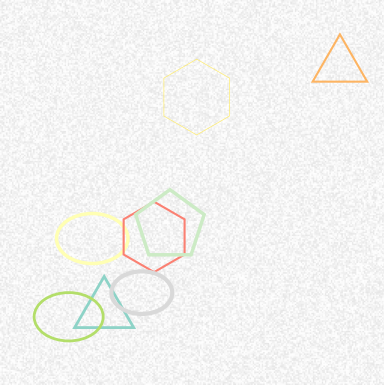[{"shape": "triangle", "thickness": 2, "radius": 0.44, "center": [0.271, 0.193]}, {"shape": "oval", "thickness": 2.5, "radius": 0.46, "center": [0.24, 0.38]}, {"shape": "hexagon", "thickness": 1.5, "radius": 0.46, "center": [0.4, 0.385]}, {"shape": "triangle", "thickness": 1.5, "radius": 0.41, "center": [0.883, 0.829]}, {"shape": "oval", "thickness": 2, "radius": 0.45, "center": [0.178, 0.177]}, {"shape": "oval", "thickness": 3, "radius": 0.4, "center": [0.368, 0.24]}, {"shape": "pentagon", "thickness": 2.5, "radius": 0.47, "center": [0.441, 0.414]}, {"shape": "hexagon", "thickness": 0.5, "radius": 0.49, "center": [0.511, 0.748]}]